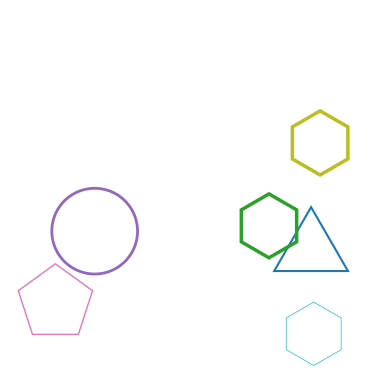[{"shape": "triangle", "thickness": 1.5, "radius": 0.55, "center": [0.808, 0.351]}, {"shape": "hexagon", "thickness": 2.5, "radius": 0.41, "center": [0.699, 0.413]}, {"shape": "circle", "thickness": 2, "radius": 0.56, "center": [0.246, 0.4]}, {"shape": "pentagon", "thickness": 1, "radius": 0.51, "center": [0.144, 0.214]}, {"shape": "hexagon", "thickness": 2.5, "radius": 0.42, "center": [0.831, 0.629]}, {"shape": "hexagon", "thickness": 0.5, "radius": 0.41, "center": [0.815, 0.133]}]